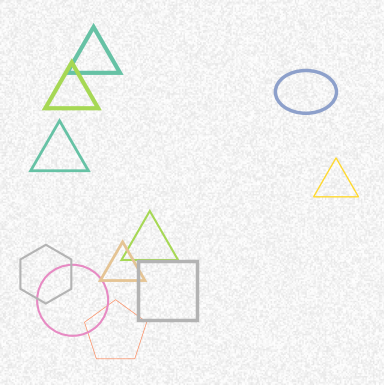[{"shape": "triangle", "thickness": 2, "radius": 0.43, "center": [0.155, 0.6]}, {"shape": "triangle", "thickness": 3, "radius": 0.4, "center": [0.243, 0.85]}, {"shape": "pentagon", "thickness": 0.5, "radius": 0.42, "center": [0.3, 0.137]}, {"shape": "oval", "thickness": 2.5, "radius": 0.4, "center": [0.795, 0.761]}, {"shape": "circle", "thickness": 1.5, "radius": 0.46, "center": [0.189, 0.22]}, {"shape": "triangle", "thickness": 3, "radius": 0.4, "center": [0.186, 0.759]}, {"shape": "triangle", "thickness": 1.5, "radius": 0.42, "center": [0.389, 0.367]}, {"shape": "triangle", "thickness": 1, "radius": 0.34, "center": [0.873, 0.522]}, {"shape": "triangle", "thickness": 2, "radius": 0.33, "center": [0.318, 0.305]}, {"shape": "square", "thickness": 2.5, "radius": 0.38, "center": [0.436, 0.245]}, {"shape": "hexagon", "thickness": 1.5, "radius": 0.38, "center": [0.119, 0.288]}]